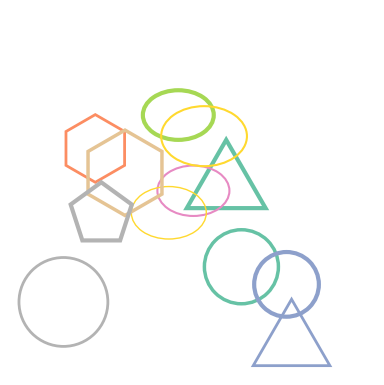[{"shape": "triangle", "thickness": 3, "radius": 0.59, "center": [0.587, 0.518]}, {"shape": "circle", "thickness": 2.5, "radius": 0.48, "center": [0.627, 0.307]}, {"shape": "hexagon", "thickness": 2, "radius": 0.44, "center": [0.248, 0.614]}, {"shape": "circle", "thickness": 3, "radius": 0.42, "center": [0.744, 0.261]}, {"shape": "triangle", "thickness": 2, "radius": 0.57, "center": [0.757, 0.108]}, {"shape": "oval", "thickness": 1.5, "radius": 0.47, "center": [0.502, 0.505]}, {"shape": "oval", "thickness": 3, "radius": 0.46, "center": [0.463, 0.701]}, {"shape": "oval", "thickness": 1.5, "radius": 0.56, "center": [0.53, 0.646]}, {"shape": "oval", "thickness": 1, "radius": 0.49, "center": [0.439, 0.447]}, {"shape": "hexagon", "thickness": 2.5, "radius": 0.55, "center": [0.325, 0.551]}, {"shape": "pentagon", "thickness": 3, "radius": 0.42, "center": [0.263, 0.443]}, {"shape": "circle", "thickness": 2, "radius": 0.58, "center": [0.165, 0.216]}]